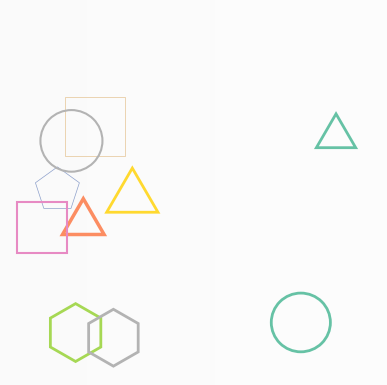[{"shape": "triangle", "thickness": 2, "radius": 0.29, "center": [0.867, 0.646]}, {"shape": "circle", "thickness": 2, "radius": 0.38, "center": [0.776, 0.162]}, {"shape": "triangle", "thickness": 2.5, "radius": 0.31, "center": [0.215, 0.422]}, {"shape": "pentagon", "thickness": 0.5, "radius": 0.3, "center": [0.148, 0.507]}, {"shape": "square", "thickness": 1.5, "radius": 0.33, "center": [0.109, 0.409]}, {"shape": "hexagon", "thickness": 2, "radius": 0.38, "center": [0.195, 0.136]}, {"shape": "triangle", "thickness": 2, "radius": 0.38, "center": [0.341, 0.487]}, {"shape": "square", "thickness": 0.5, "radius": 0.39, "center": [0.244, 0.671]}, {"shape": "circle", "thickness": 1.5, "radius": 0.4, "center": [0.184, 0.634]}, {"shape": "hexagon", "thickness": 2, "radius": 0.37, "center": [0.293, 0.123]}]